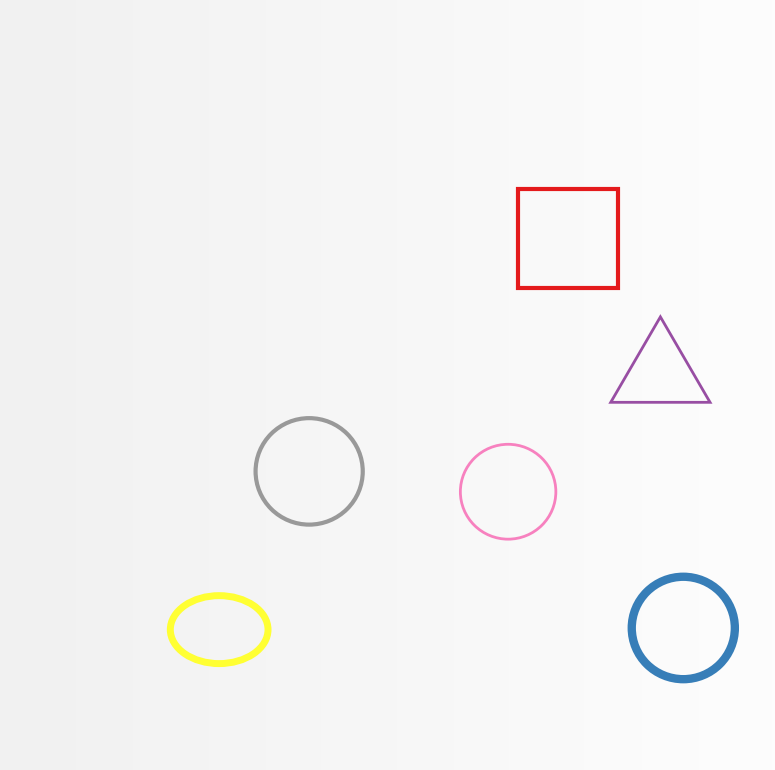[{"shape": "square", "thickness": 1.5, "radius": 0.32, "center": [0.733, 0.69]}, {"shape": "circle", "thickness": 3, "radius": 0.33, "center": [0.882, 0.184]}, {"shape": "triangle", "thickness": 1, "radius": 0.37, "center": [0.852, 0.514]}, {"shape": "oval", "thickness": 2.5, "radius": 0.32, "center": [0.283, 0.182]}, {"shape": "circle", "thickness": 1, "radius": 0.31, "center": [0.656, 0.361]}, {"shape": "circle", "thickness": 1.5, "radius": 0.35, "center": [0.399, 0.388]}]